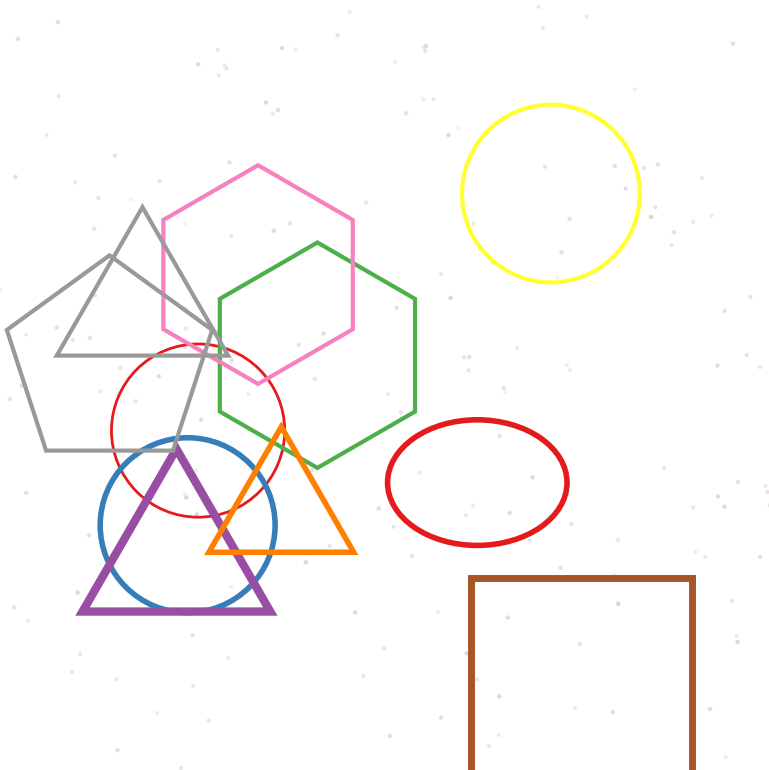[{"shape": "circle", "thickness": 1, "radius": 0.56, "center": [0.257, 0.441]}, {"shape": "oval", "thickness": 2, "radius": 0.58, "center": [0.62, 0.373]}, {"shape": "circle", "thickness": 2, "radius": 0.57, "center": [0.244, 0.318]}, {"shape": "hexagon", "thickness": 1.5, "radius": 0.73, "center": [0.412, 0.539]}, {"shape": "triangle", "thickness": 3, "radius": 0.7, "center": [0.229, 0.276]}, {"shape": "triangle", "thickness": 2, "radius": 0.54, "center": [0.365, 0.337]}, {"shape": "circle", "thickness": 1.5, "radius": 0.58, "center": [0.715, 0.749]}, {"shape": "square", "thickness": 2.5, "radius": 0.72, "center": [0.755, 0.106]}, {"shape": "hexagon", "thickness": 1.5, "radius": 0.71, "center": [0.335, 0.643]}, {"shape": "triangle", "thickness": 1.5, "radius": 0.64, "center": [0.185, 0.602]}, {"shape": "pentagon", "thickness": 1.5, "radius": 0.7, "center": [0.142, 0.528]}]